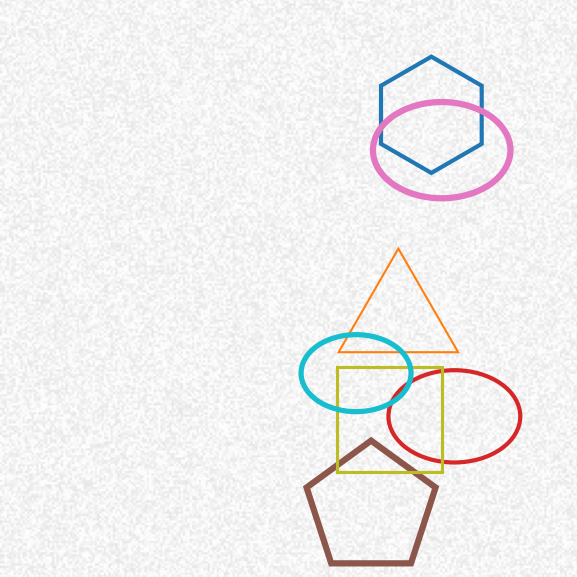[{"shape": "hexagon", "thickness": 2, "radius": 0.5, "center": [0.747, 0.8]}, {"shape": "triangle", "thickness": 1, "radius": 0.6, "center": [0.69, 0.449]}, {"shape": "oval", "thickness": 2, "radius": 0.57, "center": [0.787, 0.278]}, {"shape": "pentagon", "thickness": 3, "radius": 0.59, "center": [0.643, 0.119]}, {"shape": "oval", "thickness": 3, "radius": 0.6, "center": [0.765, 0.739]}, {"shape": "square", "thickness": 1.5, "radius": 0.45, "center": [0.674, 0.273]}, {"shape": "oval", "thickness": 2.5, "radius": 0.48, "center": [0.617, 0.353]}]